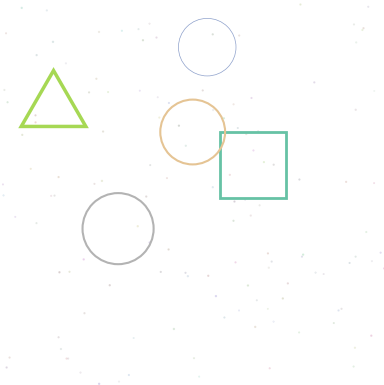[{"shape": "square", "thickness": 2, "radius": 0.43, "center": [0.658, 0.572]}, {"shape": "circle", "thickness": 0.5, "radius": 0.37, "center": [0.538, 0.878]}, {"shape": "triangle", "thickness": 2.5, "radius": 0.48, "center": [0.139, 0.72]}, {"shape": "circle", "thickness": 1.5, "radius": 0.42, "center": [0.501, 0.657]}, {"shape": "circle", "thickness": 1.5, "radius": 0.46, "center": [0.307, 0.406]}]